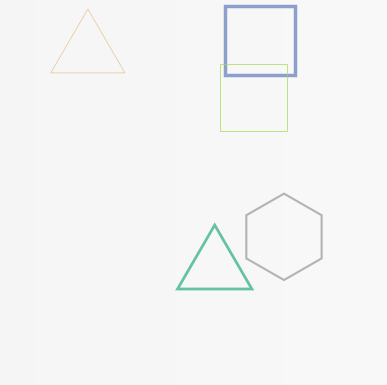[{"shape": "triangle", "thickness": 2, "radius": 0.55, "center": [0.554, 0.305]}, {"shape": "square", "thickness": 2.5, "radius": 0.45, "center": [0.67, 0.895]}, {"shape": "square", "thickness": 0.5, "radius": 0.43, "center": [0.654, 0.747]}, {"shape": "triangle", "thickness": 0.5, "radius": 0.55, "center": [0.227, 0.866]}, {"shape": "hexagon", "thickness": 1.5, "radius": 0.56, "center": [0.733, 0.385]}]